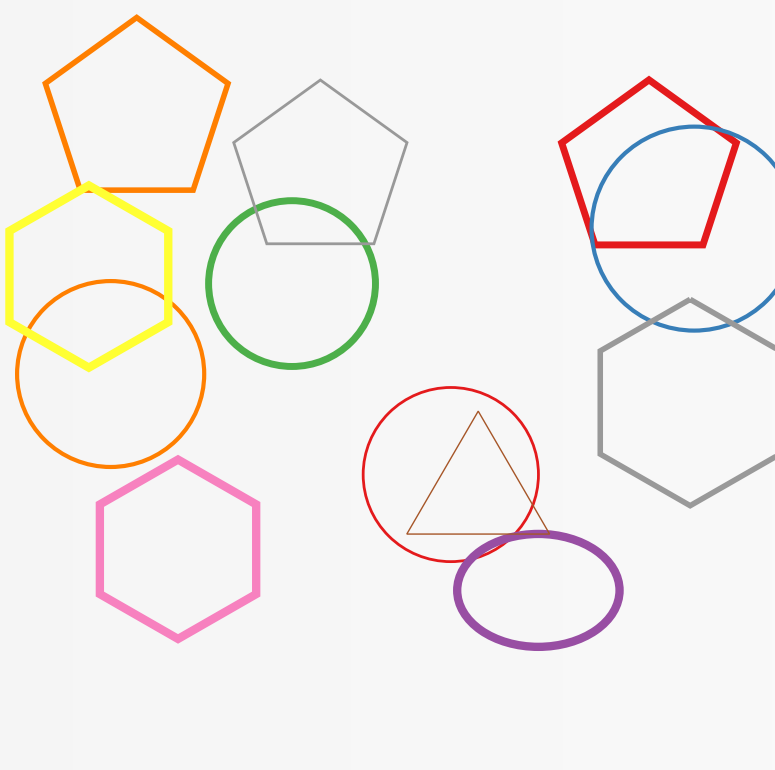[{"shape": "circle", "thickness": 1, "radius": 0.57, "center": [0.582, 0.384]}, {"shape": "pentagon", "thickness": 2.5, "radius": 0.59, "center": [0.837, 0.778]}, {"shape": "circle", "thickness": 1.5, "radius": 0.66, "center": [0.896, 0.703]}, {"shape": "circle", "thickness": 2.5, "radius": 0.54, "center": [0.377, 0.632]}, {"shape": "oval", "thickness": 3, "radius": 0.52, "center": [0.695, 0.233]}, {"shape": "pentagon", "thickness": 2, "radius": 0.62, "center": [0.176, 0.853]}, {"shape": "circle", "thickness": 1.5, "radius": 0.6, "center": [0.143, 0.514]}, {"shape": "hexagon", "thickness": 3, "radius": 0.59, "center": [0.115, 0.641]}, {"shape": "triangle", "thickness": 0.5, "radius": 0.53, "center": [0.617, 0.36]}, {"shape": "hexagon", "thickness": 3, "radius": 0.58, "center": [0.23, 0.287]}, {"shape": "hexagon", "thickness": 2, "radius": 0.67, "center": [0.891, 0.477]}, {"shape": "pentagon", "thickness": 1, "radius": 0.59, "center": [0.413, 0.779]}]